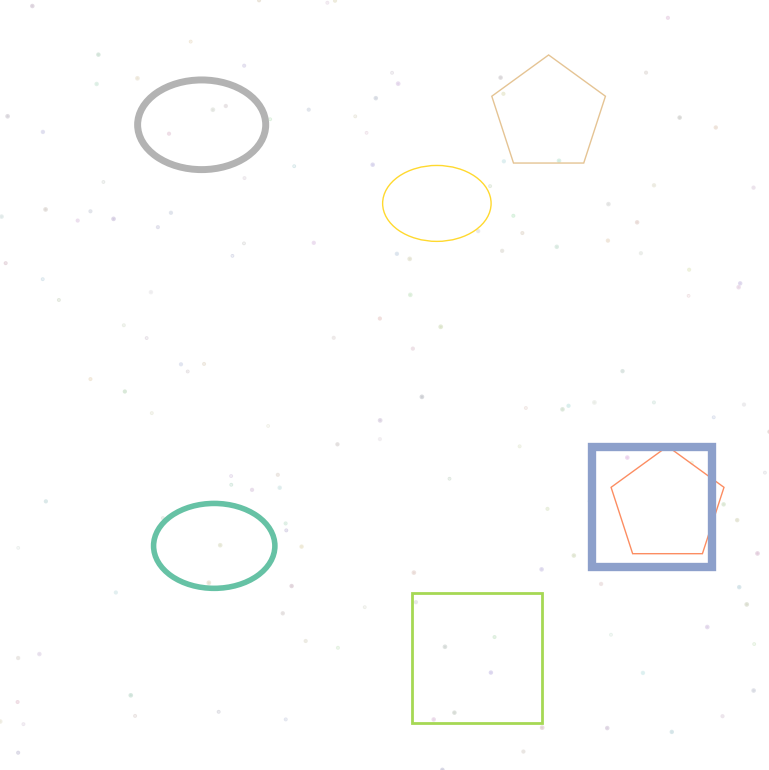[{"shape": "oval", "thickness": 2, "radius": 0.39, "center": [0.278, 0.291]}, {"shape": "pentagon", "thickness": 0.5, "radius": 0.39, "center": [0.867, 0.343]}, {"shape": "square", "thickness": 3, "radius": 0.39, "center": [0.846, 0.342]}, {"shape": "square", "thickness": 1, "radius": 0.42, "center": [0.62, 0.145]}, {"shape": "oval", "thickness": 0.5, "radius": 0.35, "center": [0.567, 0.736]}, {"shape": "pentagon", "thickness": 0.5, "radius": 0.39, "center": [0.712, 0.851]}, {"shape": "oval", "thickness": 2.5, "radius": 0.42, "center": [0.262, 0.838]}]